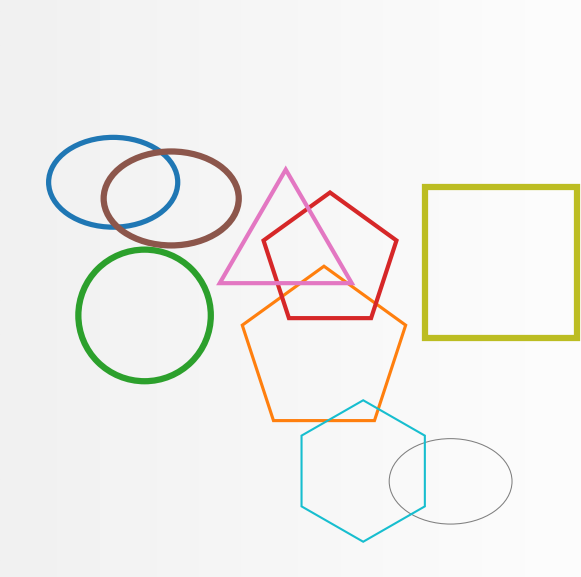[{"shape": "oval", "thickness": 2.5, "radius": 0.56, "center": [0.195, 0.684]}, {"shape": "pentagon", "thickness": 1.5, "radius": 0.74, "center": [0.557, 0.39]}, {"shape": "circle", "thickness": 3, "radius": 0.57, "center": [0.249, 0.453]}, {"shape": "pentagon", "thickness": 2, "radius": 0.6, "center": [0.568, 0.546]}, {"shape": "oval", "thickness": 3, "radius": 0.58, "center": [0.295, 0.655]}, {"shape": "triangle", "thickness": 2, "radius": 0.66, "center": [0.492, 0.574]}, {"shape": "oval", "thickness": 0.5, "radius": 0.53, "center": [0.775, 0.166]}, {"shape": "square", "thickness": 3, "radius": 0.66, "center": [0.862, 0.545]}, {"shape": "hexagon", "thickness": 1, "radius": 0.61, "center": [0.625, 0.184]}]